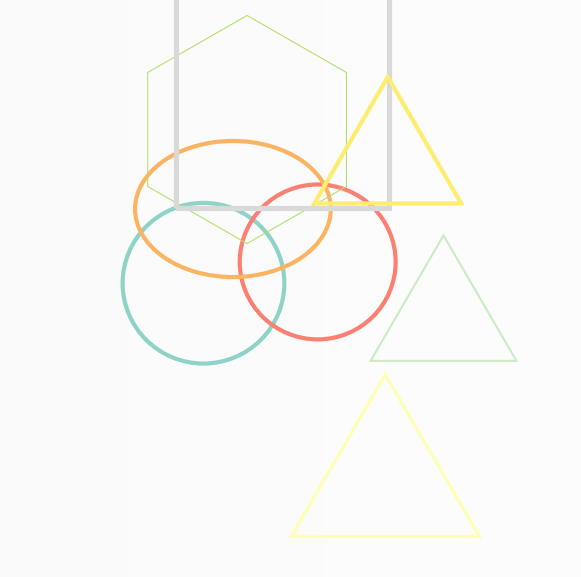[{"shape": "circle", "thickness": 2, "radius": 0.7, "center": [0.35, 0.509]}, {"shape": "triangle", "thickness": 1.5, "radius": 0.93, "center": [0.663, 0.164]}, {"shape": "circle", "thickness": 2, "radius": 0.67, "center": [0.547, 0.546]}, {"shape": "oval", "thickness": 2, "radius": 0.84, "center": [0.401, 0.637]}, {"shape": "hexagon", "thickness": 0.5, "radius": 0.99, "center": [0.425, 0.775]}, {"shape": "square", "thickness": 2.5, "radius": 0.92, "center": [0.485, 0.823]}, {"shape": "triangle", "thickness": 1, "radius": 0.72, "center": [0.763, 0.447]}, {"shape": "triangle", "thickness": 2, "radius": 0.73, "center": [0.667, 0.72]}]